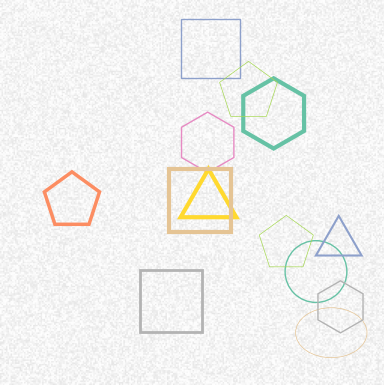[{"shape": "circle", "thickness": 1, "radius": 0.4, "center": [0.821, 0.295]}, {"shape": "hexagon", "thickness": 3, "radius": 0.46, "center": [0.711, 0.705]}, {"shape": "pentagon", "thickness": 2.5, "radius": 0.38, "center": [0.187, 0.478]}, {"shape": "triangle", "thickness": 1.5, "radius": 0.34, "center": [0.88, 0.371]}, {"shape": "square", "thickness": 1, "radius": 0.38, "center": [0.547, 0.874]}, {"shape": "hexagon", "thickness": 1, "radius": 0.39, "center": [0.539, 0.63]}, {"shape": "pentagon", "thickness": 0.5, "radius": 0.39, "center": [0.646, 0.762]}, {"shape": "pentagon", "thickness": 0.5, "radius": 0.37, "center": [0.744, 0.367]}, {"shape": "triangle", "thickness": 3, "radius": 0.42, "center": [0.541, 0.478]}, {"shape": "square", "thickness": 3, "radius": 0.4, "center": [0.52, 0.479]}, {"shape": "oval", "thickness": 0.5, "radius": 0.46, "center": [0.861, 0.136]}, {"shape": "hexagon", "thickness": 1, "radius": 0.34, "center": [0.884, 0.203]}, {"shape": "square", "thickness": 2, "radius": 0.4, "center": [0.444, 0.218]}]